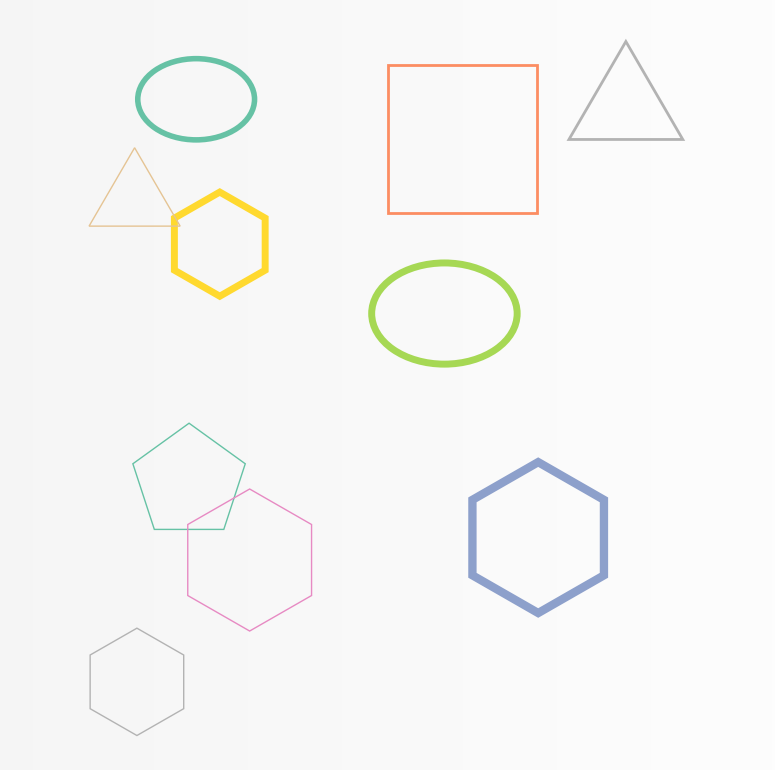[{"shape": "pentagon", "thickness": 0.5, "radius": 0.38, "center": [0.244, 0.374]}, {"shape": "oval", "thickness": 2, "radius": 0.38, "center": [0.253, 0.871]}, {"shape": "square", "thickness": 1, "radius": 0.48, "center": [0.597, 0.82]}, {"shape": "hexagon", "thickness": 3, "radius": 0.49, "center": [0.694, 0.302]}, {"shape": "hexagon", "thickness": 0.5, "radius": 0.46, "center": [0.322, 0.273]}, {"shape": "oval", "thickness": 2.5, "radius": 0.47, "center": [0.573, 0.593]}, {"shape": "hexagon", "thickness": 2.5, "radius": 0.34, "center": [0.284, 0.683]}, {"shape": "triangle", "thickness": 0.5, "radius": 0.34, "center": [0.174, 0.74]}, {"shape": "hexagon", "thickness": 0.5, "radius": 0.35, "center": [0.177, 0.114]}, {"shape": "triangle", "thickness": 1, "radius": 0.42, "center": [0.808, 0.861]}]